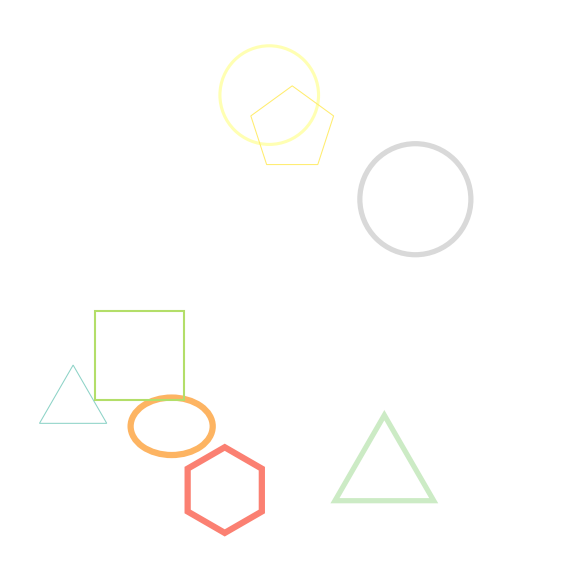[{"shape": "triangle", "thickness": 0.5, "radius": 0.34, "center": [0.127, 0.3]}, {"shape": "circle", "thickness": 1.5, "radius": 0.43, "center": [0.466, 0.834]}, {"shape": "hexagon", "thickness": 3, "radius": 0.37, "center": [0.389, 0.15]}, {"shape": "oval", "thickness": 3, "radius": 0.36, "center": [0.297, 0.261]}, {"shape": "square", "thickness": 1, "radius": 0.39, "center": [0.241, 0.383]}, {"shape": "circle", "thickness": 2.5, "radius": 0.48, "center": [0.719, 0.654]}, {"shape": "triangle", "thickness": 2.5, "radius": 0.49, "center": [0.666, 0.181]}, {"shape": "pentagon", "thickness": 0.5, "radius": 0.38, "center": [0.506, 0.775]}]